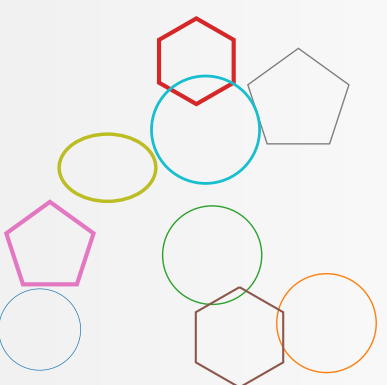[{"shape": "circle", "thickness": 0.5, "radius": 0.53, "center": [0.102, 0.144]}, {"shape": "circle", "thickness": 1, "radius": 0.64, "center": [0.843, 0.161]}, {"shape": "circle", "thickness": 1, "radius": 0.64, "center": [0.548, 0.337]}, {"shape": "hexagon", "thickness": 3, "radius": 0.56, "center": [0.507, 0.841]}, {"shape": "hexagon", "thickness": 1.5, "radius": 0.65, "center": [0.618, 0.124]}, {"shape": "pentagon", "thickness": 3, "radius": 0.59, "center": [0.129, 0.357]}, {"shape": "pentagon", "thickness": 1, "radius": 0.69, "center": [0.77, 0.737]}, {"shape": "oval", "thickness": 2.5, "radius": 0.62, "center": [0.277, 0.564]}, {"shape": "circle", "thickness": 2, "radius": 0.7, "center": [0.53, 0.663]}]